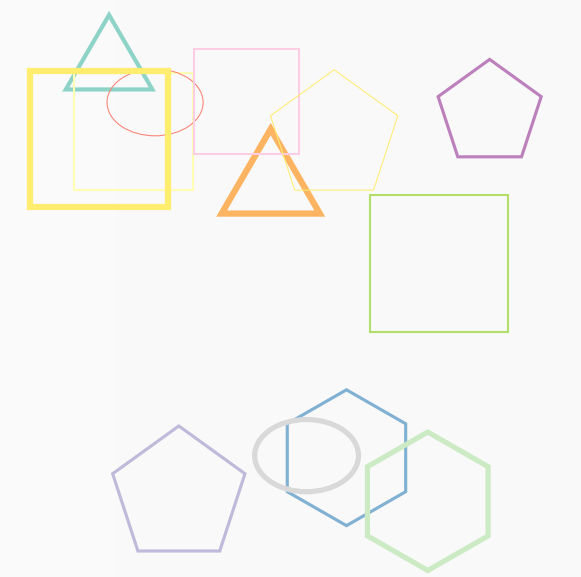[{"shape": "triangle", "thickness": 2, "radius": 0.43, "center": [0.188, 0.887]}, {"shape": "square", "thickness": 1, "radius": 0.51, "center": [0.229, 0.772]}, {"shape": "pentagon", "thickness": 1.5, "radius": 0.6, "center": [0.308, 0.142]}, {"shape": "oval", "thickness": 0.5, "radius": 0.41, "center": [0.267, 0.822]}, {"shape": "hexagon", "thickness": 1.5, "radius": 0.59, "center": [0.596, 0.207]}, {"shape": "triangle", "thickness": 3, "radius": 0.49, "center": [0.466, 0.678]}, {"shape": "square", "thickness": 1, "radius": 0.59, "center": [0.755, 0.543]}, {"shape": "square", "thickness": 1, "radius": 0.45, "center": [0.424, 0.824]}, {"shape": "oval", "thickness": 2.5, "radius": 0.45, "center": [0.527, 0.21]}, {"shape": "pentagon", "thickness": 1.5, "radius": 0.47, "center": [0.842, 0.803]}, {"shape": "hexagon", "thickness": 2.5, "radius": 0.6, "center": [0.736, 0.131]}, {"shape": "square", "thickness": 3, "radius": 0.59, "center": [0.17, 0.759]}, {"shape": "pentagon", "thickness": 0.5, "radius": 0.58, "center": [0.575, 0.763]}]